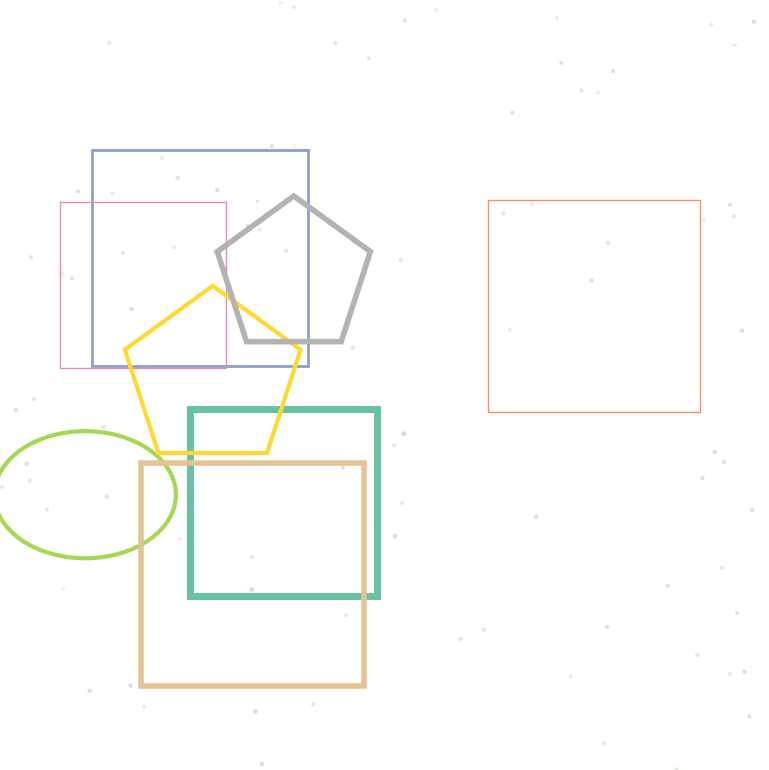[{"shape": "square", "thickness": 2.5, "radius": 0.61, "center": [0.368, 0.348]}, {"shape": "square", "thickness": 0.5, "radius": 0.69, "center": [0.772, 0.603]}, {"shape": "square", "thickness": 1, "radius": 0.7, "center": [0.259, 0.665]}, {"shape": "square", "thickness": 0.5, "radius": 0.54, "center": [0.186, 0.63]}, {"shape": "oval", "thickness": 1.5, "radius": 0.59, "center": [0.111, 0.358]}, {"shape": "pentagon", "thickness": 1.5, "radius": 0.6, "center": [0.276, 0.509]}, {"shape": "square", "thickness": 2, "radius": 0.72, "center": [0.327, 0.254]}, {"shape": "pentagon", "thickness": 2, "radius": 0.52, "center": [0.382, 0.641]}]